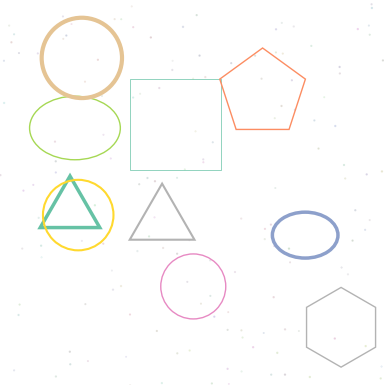[{"shape": "triangle", "thickness": 2.5, "radius": 0.45, "center": [0.182, 0.453]}, {"shape": "square", "thickness": 0.5, "radius": 0.59, "center": [0.455, 0.677]}, {"shape": "pentagon", "thickness": 1, "radius": 0.58, "center": [0.682, 0.758]}, {"shape": "oval", "thickness": 2.5, "radius": 0.43, "center": [0.793, 0.389]}, {"shape": "circle", "thickness": 1, "radius": 0.42, "center": [0.502, 0.256]}, {"shape": "oval", "thickness": 1, "radius": 0.59, "center": [0.195, 0.668]}, {"shape": "circle", "thickness": 1.5, "radius": 0.46, "center": [0.203, 0.441]}, {"shape": "circle", "thickness": 3, "radius": 0.52, "center": [0.213, 0.85]}, {"shape": "hexagon", "thickness": 1, "radius": 0.52, "center": [0.886, 0.15]}, {"shape": "triangle", "thickness": 1.5, "radius": 0.49, "center": [0.421, 0.426]}]